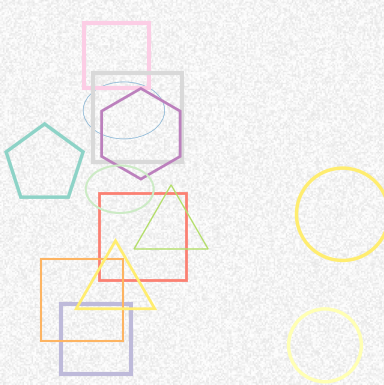[{"shape": "pentagon", "thickness": 2.5, "radius": 0.53, "center": [0.116, 0.573]}, {"shape": "circle", "thickness": 2.5, "radius": 0.47, "center": [0.844, 0.103]}, {"shape": "square", "thickness": 3, "radius": 0.45, "center": [0.248, 0.121]}, {"shape": "square", "thickness": 2, "radius": 0.56, "center": [0.369, 0.385]}, {"shape": "oval", "thickness": 0.5, "radius": 0.53, "center": [0.322, 0.713]}, {"shape": "square", "thickness": 1.5, "radius": 0.53, "center": [0.213, 0.221]}, {"shape": "triangle", "thickness": 1, "radius": 0.56, "center": [0.444, 0.409]}, {"shape": "square", "thickness": 3, "radius": 0.43, "center": [0.302, 0.856]}, {"shape": "square", "thickness": 3, "radius": 0.58, "center": [0.357, 0.695]}, {"shape": "hexagon", "thickness": 2, "radius": 0.59, "center": [0.366, 0.653]}, {"shape": "oval", "thickness": 1.5, "radius": 0.44, "center": [0.311, 0.509]}, {"shape": "circle", "thickness": 2.5, "radius": 0.6, "center": [0.89, 0.443]}, {"shape": "triangle", "thickness": 2, "radius": 0.59, "center": [0.3, 0.257]}]